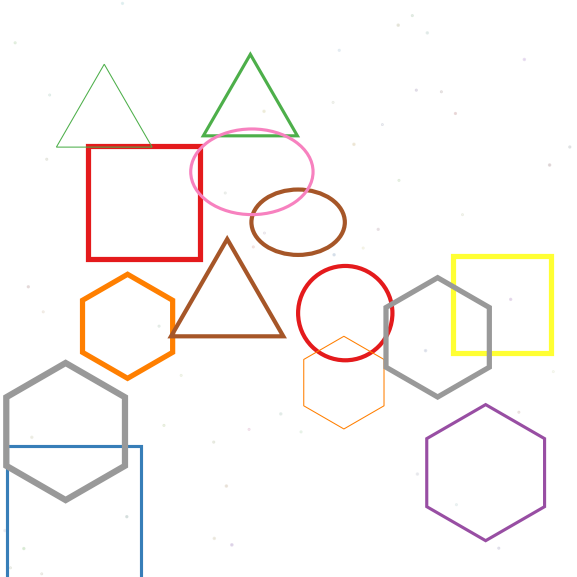[{"shape": "square", "thickness": 2.5, "radius": 0.49, "center": [0.25, 0.648]}, {"shape": "circle", "thickness": 2, "radius": 0.41, "center": [0.598, 0.457]}, {"shape": "square", "thickness": 1.5, "radius": 0.58, "center": [0.128, 0.111]}, {"shape": "triangle", "thickness": 0.5, "radius": 0.48, "center": [0.181, 0.792]}, {"shape": "triangle", "thickness": 1.5, "radius": 0.47, "center": [0.434, 0.811]}, {"shape": "hexagon", "thickness": 1.5, "radius": 0.59, "center": [0.841, 0.181]}, {"shape": "hexagon", "thickness": 2.5, "radius": 0.45, "center": [0.221, 0.434]}, {"shape": "hexagon", "thickness": 0.5, "radius": 0.4, "center": [0.595, 0.337]}, {"shape": "square", "thickness": 2.5, "radius": 0.42, "center": [0.869, 0.472]}, {"shape": "oval", "thickness": 2, "radius": 0.4, "center": [0.516, 0.614]}, {"shape": "triangle", "thickness": 2, "radius": 0.56, "center": [0.393, 0.473]}, {"shape": "oval", "thickness": 1.5, "radius": 0.53, "center": [0.436, 0.702]}, {"shape": "hexagon", "thickness": 2.5, "radius": 0.52, "center": [0.758, 0.415]}, {"shape": "hexagon", "thickness": 3, "radius": 0.59, "center": [0.114, 0.252]}]